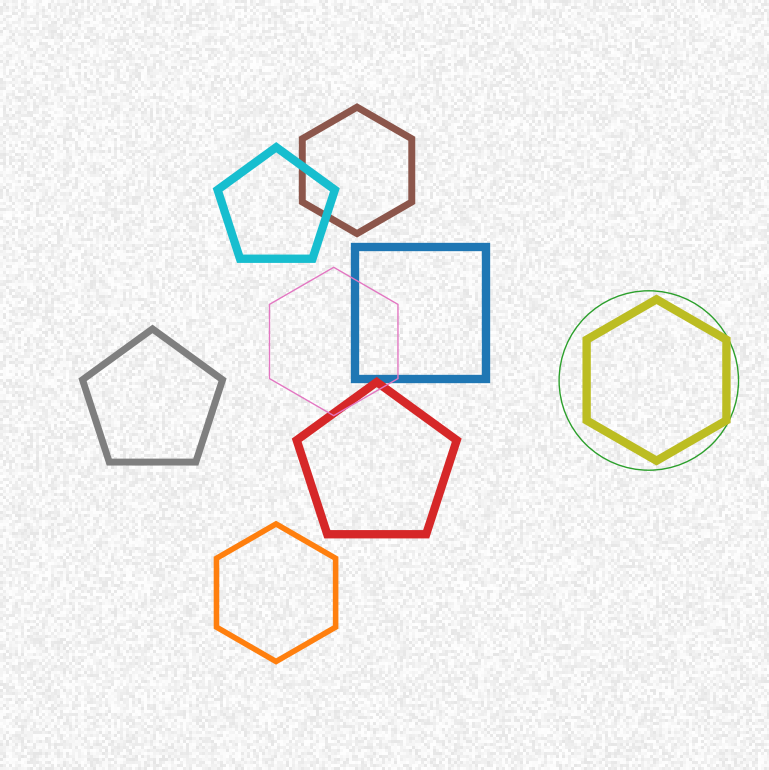[{"shape": "square", "thickness": 3, "radius": 0.43, "center": [0.547, 0.594]}, {"shape": "hexagon", "thickness": 2, "radius": 0.45, "center": [0.359, 0.23]}, {"shape": "circle", "thickness": 0.5, "radius": 0.58, "center": [0.843, 0.506]}, {"shape": "pentagon", "thickness": 3, "radius": 0.55, "center": [0.489, 0.395]}, {"shape": "hexagon", "thickness": 2.5, "radius": 0.41, "center": [0.464, 0.779]}, {"shape": "hexagon", "thickness": 0.5, "radius": 0.48, "center": [0.433, 0.557]}, {"shape": "pentagon", "thickness": 2.5, "radius": 0.48, "center": [0.198, 0.477]}, {"shape": "hexagon", "thickness": 3, "radius": 0.52, "center": [0.853, 0.506]}, {"shape": "pentagon", "thickness": 3, "radius": 0.4, "center": [0.359, 0.729]}]